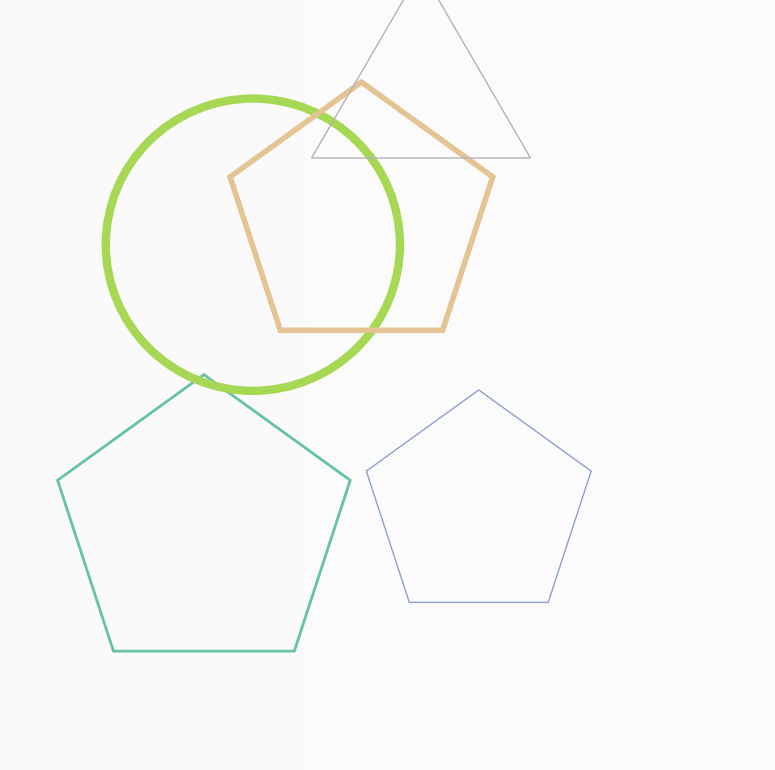[{"shape": "pentagon", "thickness": 1, "radius": 0.99, "center": [0.263, 0.315]}, {"shape": "pentagon", "thickness": 0.5, "radius": 0.76, "center": [0.618, 0.341]}, {"shape": "circle", "thickness": 3, "radius": 0.95, "center": [0.326, 0.682]}, {"shape": "pentagon", "thickness": 2, "radius": 0.89, "center": [0.466, 0.715]}, {"shape": "triangle", "thickness": 0.5, "radius": 0.82, "center": [0.543, 0.876]}]